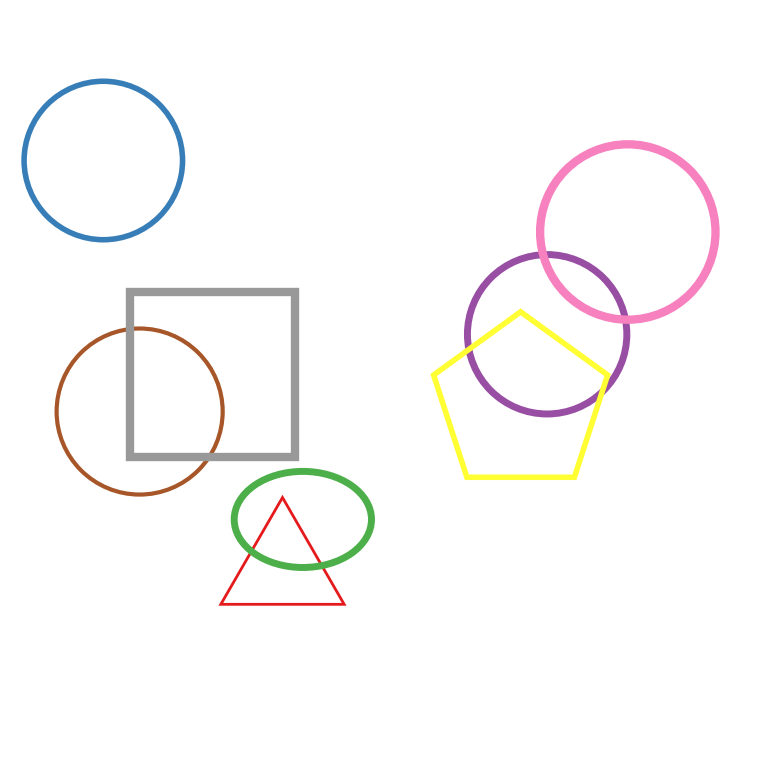[{"shape": "triangle", "thickness": 1, "radius": 0.46, "center": [0.367, 0.261]}, {"shape": "circle", "thickness": 2, "radius": 0.51, "center": [0.134, 0.792]}, {"shape": "oval", "thickness": 2.5, "radius": 0.45, "center": [0.393, 0.325]}, {"shape": "circle", "thickness": 2.5, "radius": 0.52, "center": [0.711, 0.566]}, {"shape": "pentagon", "thickness": 2, "radius": 0.59, "center": [0.676, 0.476]}, {"shape": "circle", "thickness": 1.5, "radius": 0.54, "center": [0.181, 0.466]}, {"shape": "circle", "thickness": 3, "radius": 0.57, "center": [0.815, 0.699]}, {"shape": "square", "thickness": 3, "radius": 0.53, "center": [0.276, 0.514]}]